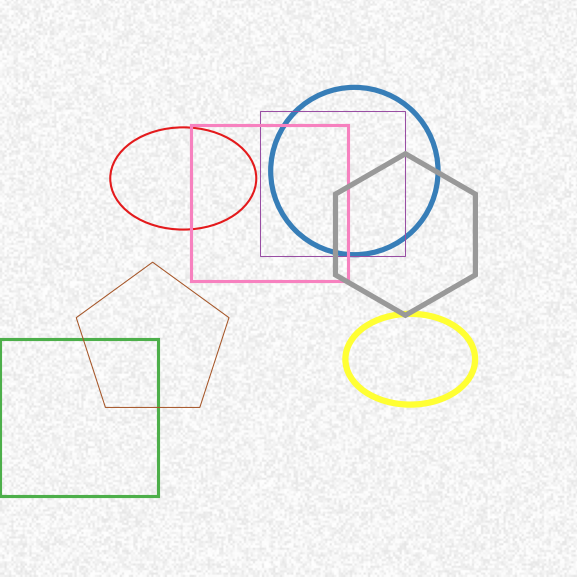[{"shape": "oval", "thickness": 1, "radius": 0.63, "center": [0.317, 0.69]}, {"shape": "circle", "thickness": 2.5, "radius": 0.72, "center": [0.614, 0.703]}, {"shape": "square", "thickness": 1.5, "radius": 0.68, "center": [0.137, 0.276]}, {"shape": "square", "thickness": 0.5, "radius": 0.63, "center": [0.576, 0.681]}, {"shape": "oval", "thickness": 3, "radius": 0.56, "center": [0.71, 0.377]}, {"shape": "pentagon", "thickness": 0.5, "radius": 0.7, "center": [0.264, 0.406]}, {"shape": "square", "thickness": 1.5, "radius": 0.68, "center": [0.466, 0.648]}, {"shape": "hexagon", "thickness": 2.5, "radius": 0.7, "center": [0.702, 0.593]}]